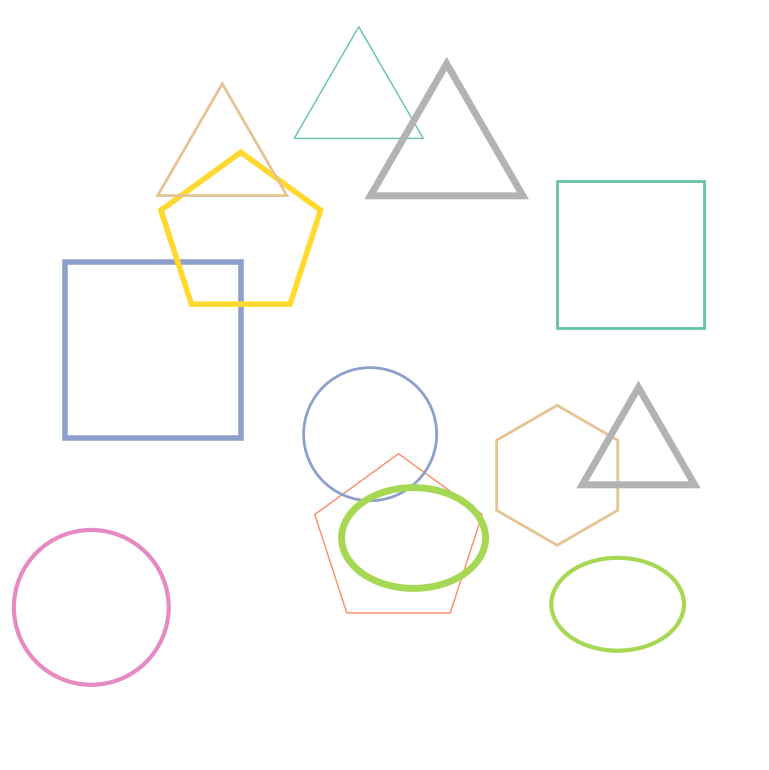[{"shape": "square", "thickness": 1, "radius": 0.48, "center": [0.819, 0.67]}, {"shape": "triangle", "thickness": 0.5, "radius": 0.48, "center": [0.466, 0.869]}, {"shape": "pentagon", "thickness": 0.5, "radius": 0.57, "center": [0.518, 0.296]}, {"shape": "circle", "thickness": 1, "radius": 0.43, "center": [0.481, 0.436]}, {"shape": "square", "thickness": 2, "radius": 0.57, "center": [0.198, 0.545]}, {"shape": "circle", "thickness": 1.5, "radius": 0.5, "center": [0.119, 0.211]}, {"shape": "oval", "thickness": 2.5, "radius": 0.47, "center": [0.537, 0.301]}, {"shape": "oval", "thickness": 1.5, "radius": 0.43, "center": [0.802, 0.215]}, {"shape": "pentagon", "thickness": 2, "radius": 0.55, "center": [0.313, 0.693]}, {"shape": "hexagon", "thickness": 1, "radius": 0.45, "center": [0.724, 0.383]}, {"shape": "triangle", "thickness": 1, "radius": 0.48, "center": [0.289, 0.794]}, {"shape": "triangle", "thickness": 2.5, "radius": 0.57, "center": [0.58, 0.803]}, {"shape": "triangle", "thickness": 2.5, "radius": 0.42, "center": [0.829, 0.413]}]